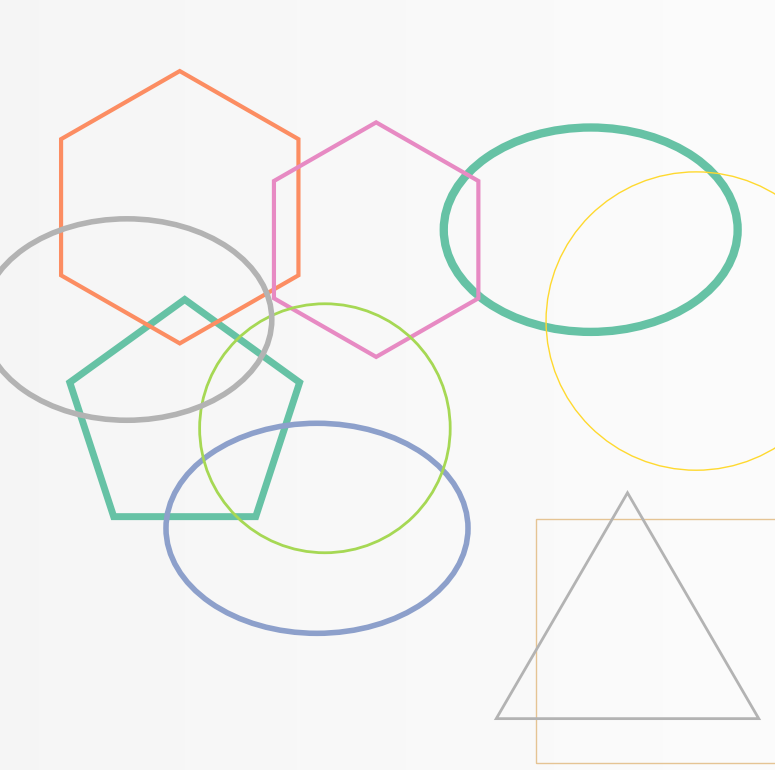[{"shape": "pentagon", "thickness": 2.5, "radius": 0.78, "center": [0.238, 0.455]}, {"shape": "oval", "thickness": 3, "radius": 0.95, "center": [0.762, 0.702]}, {"shape": "hexagon", "thickness": 1.5, "radius": 0.88, "center": [0.232, 0.731]}, {"shape": "oval", "thickness": 2, "radius": 0.97, "center": [0.409, 0.314]}, {"shape": "hexagon", "thickness": 1.5, "radius": 0.76, "center": [0.485, 0.689]}, {"shape": "circle", "thickness": 1, "radius": 0.81, "center": [0.419, 0.444]}, {"shape": "circle", "thickness": 0.5, "radius": 0.97, "center": [0.898, 0.583]}, {"shape": "square", "thickness": 0.5, "radius": 0.79, "center": [0.849, 0.168]}, {"shape": "triangle", "thickness": 1, "radius": 0.98, "center": [0.81, 0.164]}, {"shape": "oval", "thickness": 2, "radius": 0.93, "center": [0.164, 0.585]}]